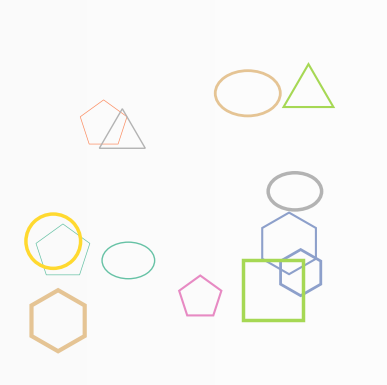[{"shape": "pentagon", "thickness": 0.5, "radius": 0.37, "center": [0.162, 0.345]}, {"shape": "oval", "thickness": 1, "radius": 0.34, "center": [0.331, 0.324]}, {"shape": "pentagon", "thickness": 0.5, "radius": 0.32, "center": [0.267, 0.677]}, {"shape": "hexagon", "thickness": 2, "radius": 0.3, "center": [0.776, 0.292]}, {"shape": "hexagon", "thickness": 1.5, "radius": 0.4, "center": [0.746, 0.368]}, {"shape": "pentagon", "thickness": 1.5, "radius": 0.29, "center": [0.517, 0.227]}, {"shape": "square", "thickness": 2.5, "radius": 0.39, "center": [0.705, 0.246]}, {"shape": "triangle", "thickness": 1.5, "radius": 0.37, "center": [0.796, 0.759]}, {"shape": "circle", "thickness": 2.5, "radius": 0.35, "center": [0.137, 0.373]}, {"shape": "hexagon", "thickness": 3, "radius": 0.4, "center": [0.15, 0.167]}, {"shape": "oval", "thickness": 2, "radius": 0.42, "center": [0.639, 0.758]}, {"shape": "triangle", "thickness": 1, "radius": 0.34, "center": [0.316, 0.649]}, {"shape": "oval", "thickness": 2.5, "radius": 0.34, "center": [0.761, 0.503]}]